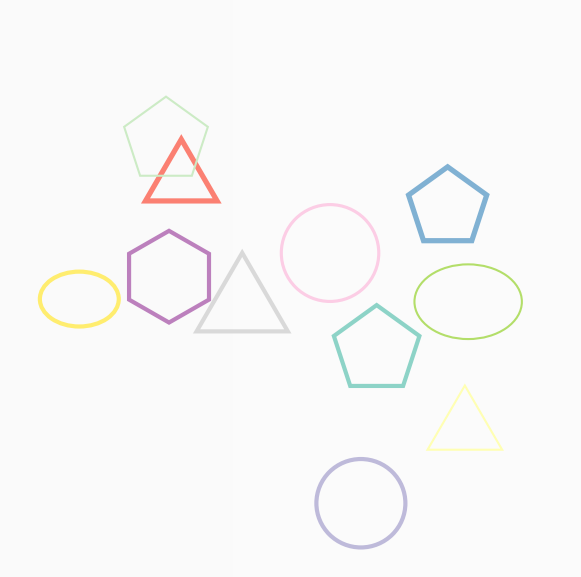[{"shape": "pentagon", "thickness": 2, "radius": 0.39, "center": [0.648, 0.393]}, {"shape": "triangle", "thickness": 1, "radius": 0.37, "center": [0.8, 0.257]}, {"shape": "circle", "thickness": 2, "radius": 0.38, "center": [0.621, 0.128]}, {"shape": "triangle", "thickness": 2.5, "radius": 0.36, "center": [0.312, 0.687]}, {"shape": "pentagon", "thickness": 2.5, "radius": 0.35, "center": [0.77, 0.64]}, {"shape": "oval", "thickness": 1, "radius": 0.46, "center": [0.805, 0.477]}, {"shape": "circle", "thickness": 1.5, "radius": 0.42, "center": [0.568, 0.561]}, {"shape": "triangle", "thickness": 2, "radius": 0.45, "center": [0.417, 0.471]}, {"shape": "hexagon", "thickness": 2, "radius": 0.4, "center": [0.291, 0.52]}, {"shape": "pentagon", "thickness": 1, "radius": 0.38, "center": [0.286, 0.756]}, {"shape": "oval", "thickness": 2, "radius": 0.34, "center": [0.136, 0.481]}]